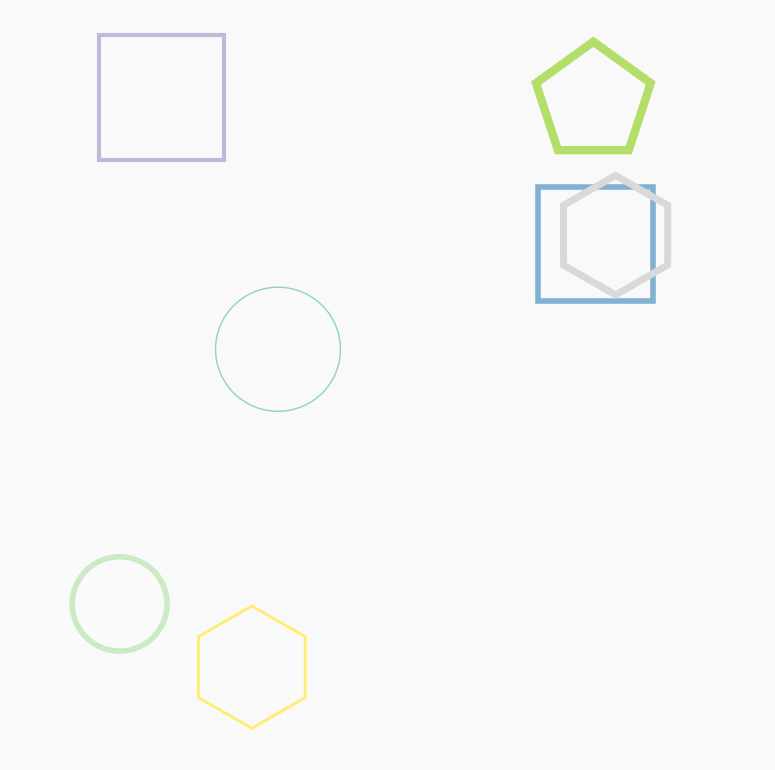[{"shape": "circle", "thickness": 0.5, "radius": 0.4, "center": [0.359, 0.546]}, {"shape": "square", "thickness": 1.5, "radius": 0.4, "center": [0.208, 0.873]}, {"shape": "square", "thickness": 2, "radius": 0.37, "center": [0.768, 0.683]}, {"shape": "pentagon", "thickness": 3, "radius": 0.39, "center": [0.766, 0.868]}, {"shape": "hexagon", "thickness": 2.5, "radius": 0.39, "center": [0.794, 0.695]}, {"shape": "circle", "thickness": 2, "radius": 0.31, "center": [0.154, 0.216]}, {"shape": "hexagon", "thickness": 1, "radius": 0.4, "center": [0.325, 0.134]}]